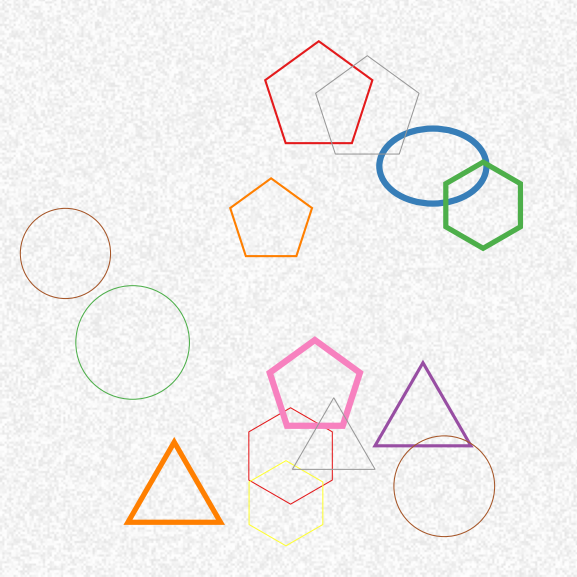[{"shape": "pentagon", "thickness": 1, "radius": 0.49, "center": [0.552, 0.83]}, {"shape": "hexagon", "thickness": 0.5, "radius": 0.42, "center": [0.503, 0.21]}, {"shape": "oval", "thickness": 3, "radius": 0.46, "center": [0.75, 0.712]}, {"shape": "hexagon", "thickness": 2.5, "radius": 0.37, "center": [0.837, 0.644]}, {"shape": "circle", "thickness": 0.5, "radius": 0.49, "center": [0.23, 0.406]}, {"shape": "triangle", "thickness": 1.5, "radius": 0.48, "center": [0.732, 0.275]}, {"shape": "pentagon", "thickness": 1, "radius": 0.37, "center": [0.469, 0.616]}, {"shape": "triangle", "thickness": 2.5, "radius": 0.46, "center": [0.302, 0.141]}, {"shape": "hexagon", "thickness": 0.5, "radius": 0.37, "center": [0.495, 0.128]}, {"shape": "circle", "thickness": 0.5, "radius": 0.44, "center": [0.769, 0.157]}, {"shape": "circle", "thickness": 0.5, "radius": 0.39, "center": [0.113, 0.56]}, {"shape": "pentagon", "thickness": 3, "radius": 0.41, "center": [0.545, 0.328]}, {"shape": "pentagon", "thickness": 0.5, "radius": 0.47, "center": [0.636, 0.809]}, {"shape": "triangle", "thickness": 0.5, "radius": 0.41, "center": [0.578, 0.228]}]